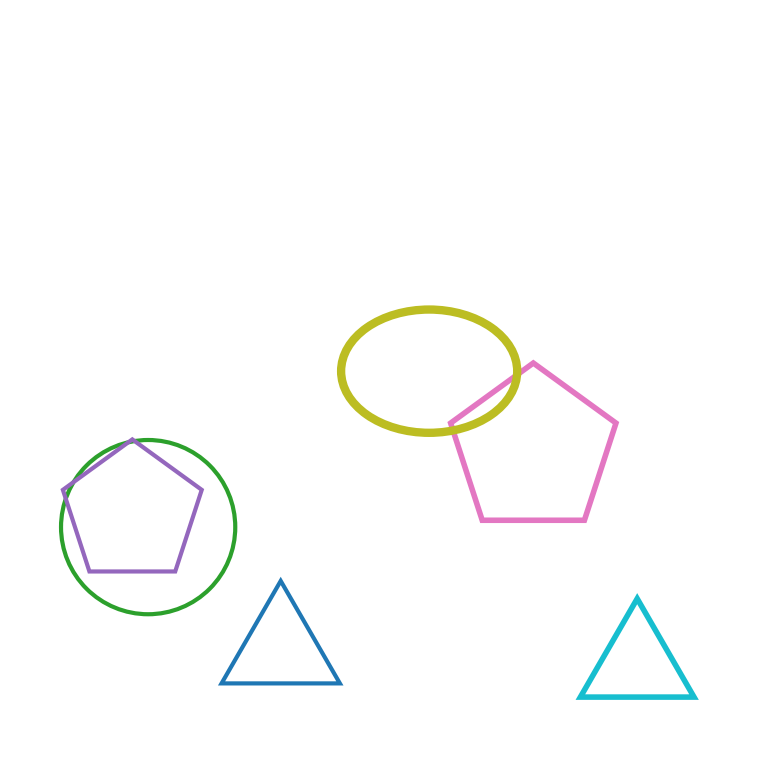[{"shape": "triangle", "thickness": 1.5, "radius": 0.44, "center": [0.365, 0.157]}, {"shape": "circle", "thickness": 1.5, "radius": 0.57, "center": [0.192, 0.315]}, {"shape": "pentagon", "thickness": 1.5, "radius": 0.47, "center": [0.172, 0.335]}, {"shape": "pentagon", "thickness": 2, "radius": 0.56, "center": [0.693, 0.416]}, {"shape": "oval", "thickness": 3, "radius": 0.57, "center": [0.557, 0.518]}, {"shape": "triangle", "thickness": 2, "radius": 0.43, "center": [0.828, 0.137]}]